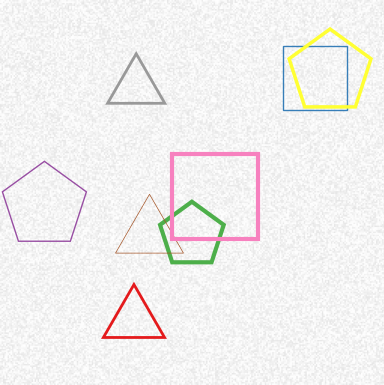[{"shape": "triangle", "thickness": 2, "radius": 0.46, "center": [0.348, 0.169]}, {"shape": "square", "thickness": 1, "radius": 0.42, "center": [0.817, 0.797]}, {"shape": "pentagon", "thickness": 3, "radius": 0.43, "center": [0.498, 0.389]}, {"shape": "pentagon", "thickness": 1, "radius": 0.57, "center": [0.115, 0.466]}, {"shape": "pentagon", "thickness": 2.5, "radius": 0.56, "center": [0.857, 0.813]}, {"shape": "triangle", "thickness": 0.5, "radius": 0.51, "center": [0.388, 0.394]}, {"shape": "square", "thickness": 3, "radius": 0.55, "center": [0.558, 0.489]}, {"shape": "triangle", "thickness": 2, "radius": 0.43, "center": [0.354, 0.775]}]